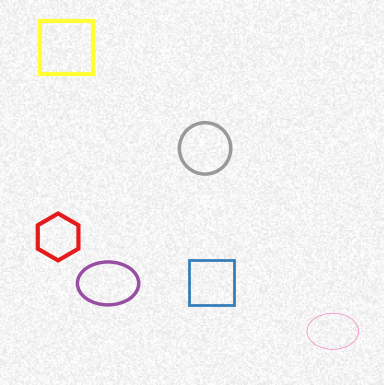[{"shape": "hexagon", "thickness": 3, "radius": 0.3, "center": [0.151, 0.385]}, {"shape": "square", "thickness": 2, "radius": 0.29, "center": [0.549, 0.267]}, {"shape": "oval", "thickness": 2.5, "radius": 0.4, "center": [0.281, 0.264]}, {"shape": "square", "thickness": 3, "radius": 0.34, "center": [0.172, 0.877]}, {"shape": "oval", "thickness": 0.5, "radius": 0.33, "center": [0.864, 0.139]}, {"shape": "circle", "thickness": 2.5, "radius": 0.33, "center": [0.533, 0.615]}]